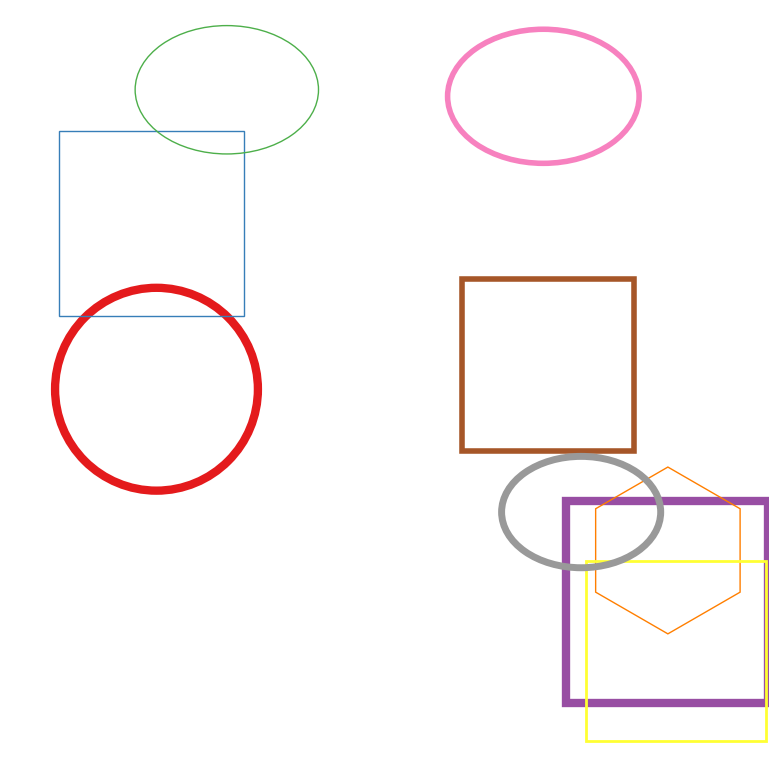[{"shape": "circle", "thickness": 3, "radius": 0.66, "center": [0.203, 0.495]}, {"shape": "square", "thickness": 0.5, "radius": 0.6, "center": [0.197, 0.71]}, {"shape": "oval", "thickness": 0.5, "radius": 0.6, "center": [0.295, 0.883]}, {"shape": "square", "thickness": 3, "radius": 0.66, "center": [0.866, 0.218]}, {"shape": "hexagon", "thickness": 0.5, "radius": 0.54, "center": [0.867, 0.285]}, {"shape": "square", "thickness": 1, "radius": 0.58, "center": [0.877, 0.154]}, {"shape": "square", "thickness": 2, "radius": 0.56, "center": [0.711, 0.526]}, {"shape": "oval", "thickness": 2, "radius": 0.62, "center": [0.706, 0.875]}, {"shape": "oval", "thickness": 2.5, "radius": 0.52, "center": [0.755, 0.335]}]